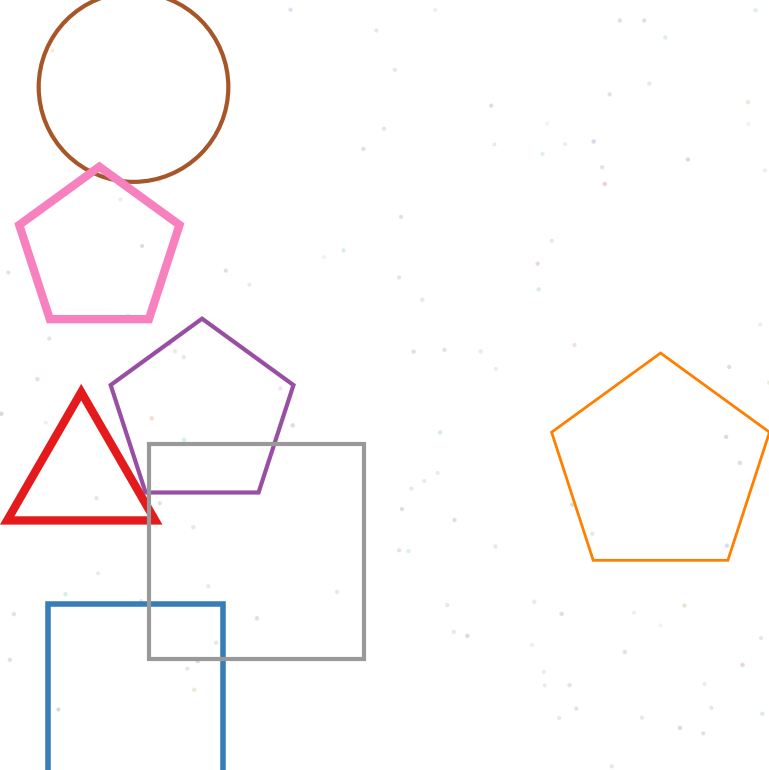[{"shape": "triangle", "thickness": 3, "radius": 0.56, "center": [0.105, 0.38]}, {"shape": "square", "thickness": 2, "radius": 0.57, "center": [0.175, 0.102]}, {"shape": "pentagon", "thickness": 1.5, "radius": 0.62, "center": [0.262, 0.461]}, {"shape": "pentagon", "thickness": 1, "radius": 0.74, "center": [0.858, 0.393]}, {"shape": "circle", "thickness": 1.5, "radius": 0.62, "center": [0.173, 0.887]}, {"shape": "pentagon", "thickness": 3, "radius": 0.55, "center": [0.129, 0.674]}, {"shape": "square", "thickness": 1.5, "radius": 0.7, "center": [0.334, 0.283]}]